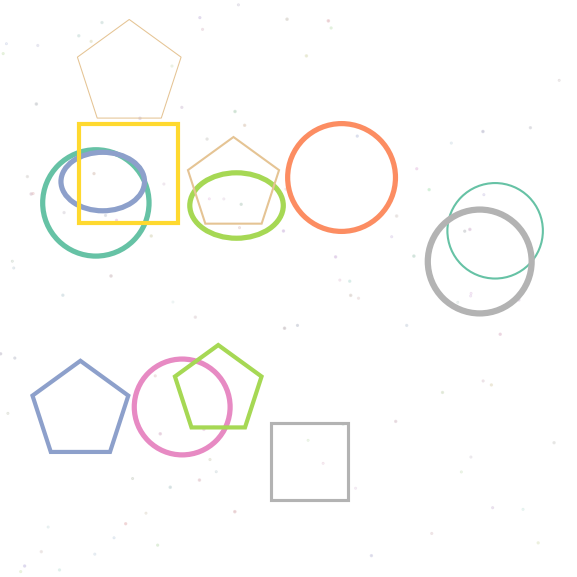[{"shape": "circle", "thickness": 1, "radius": 0.41, "center": [0.857, 0.599]}, {"shape": "circle", "thickness": 2.5, "radius": 0.46, "center": [0.166, 0.648]}, {"shape": "circle", "thickness": 2.5, "radius": 0.47, "center": [0.591, 0.692]}, {"shape": "pentagon", "thickness": 2, "radius": 0.44, "center": [0.139, 0.287]}, {"shape": "oval", "thickness": 2.5, "radius": 0.36, "center": [0.178, 0.685]}, {"shape": "circle", "thickness": 2.5, "radius": 0.41, "center": [0.315, 0.294]}, {"shape": "pentagon", "thickness": 2, "radius": 0.39, "center": [0.378, 0.323]}, {"shape": "oval", "thickness": 2.5, "radius": 0.4, "center": [0.41, 0.643]}, {"shape": "square", "thickness": 2, "radius": 0.43, "center": [0.222, 0.699]}, {"shape": "pentagon", "thickness": 1, "radius": 0.41, "center": [0.404, 0.679]}, {"shape": "pentagon", "thickness": 0.5, "radius": 0.47, "center": [0.224, 0.871]}, {"shape": "circle", "thickness": 3, "radius": 0.45, "center": [0.831, 0.546]}, {"shape": "square", "thickness": 1.5, "radius": 0.34, "center": [0.536, 0.2]}]